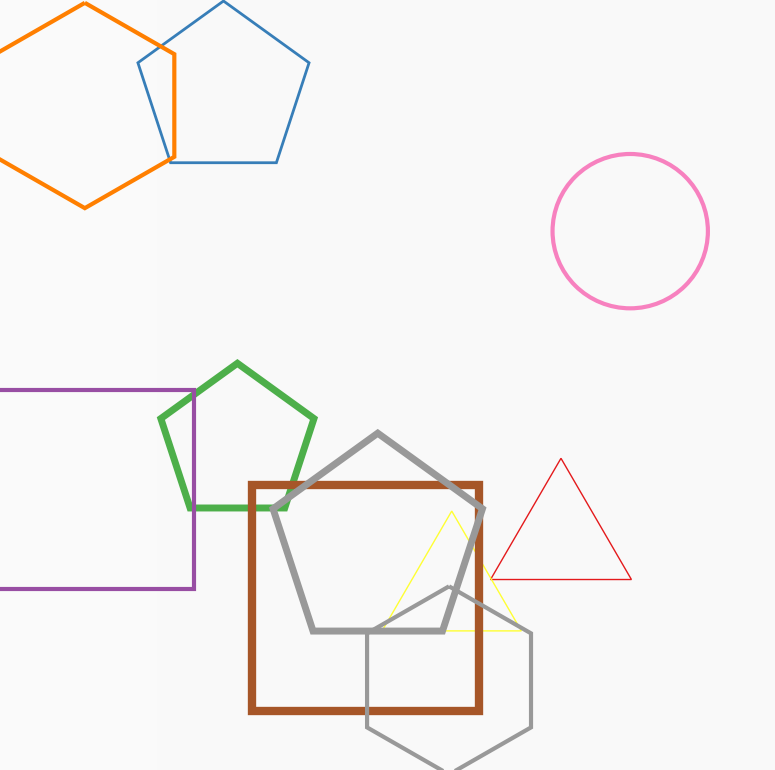[{"shape": "triangle", "thickness": 0.5, "radius": 0.52, "center": [0.724, 0.3]}, {"shape": "pentagon", "thickness": 1, "radius": 0.58, "center": [0.288, 0.883]}, {"shape": "pentagon", "thickness": 2.5, "radius": 0.52, "center": [0.306, 0.424]}, {"shape": "square", "thickness": 1.5, "radius": 0.65, "center": [0.121, 0.364]}, {"shape": "hexagon", "thickness": 1.5, "radius": 0.67, "center": [0.109, 0.863]}, {"shape": "triangle", "thickness": 0.5, "radius": 0.52, "center": [0.583, 0.233]}, {"shape": "square", "thickness": 3, "radius": 0.73, "center": [0.472, 0.224]}, {"shape": "circle", "thickness": 1.5, "radius": 0.5, "center": [0.813, 0.7]}, {"shape": "hexagon", "thickness": 1.5, "radius": 0.61, "center": [0.579, 0.116]}, {"shape": "pentagon", "thickness": 2.5, "radius": 0.71, "center": [0.487, 0.295]}]